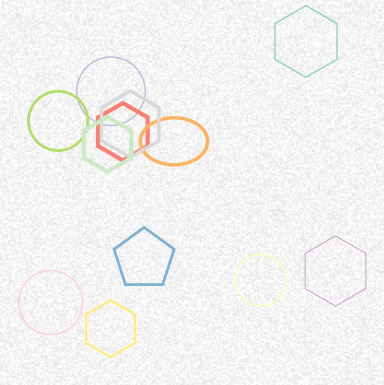[{"shape": "hexagon", "thickness": 1, "radius": 0.46, "center": [0.795, 0.892]}, {"shape": "circle", "thickness": 1, "radius": 0.33, "center": [0.676, 0.272]}, {"shape": "circle", "thickness": 1, "radius": 0.44, "center": [0.288, 0.763]}, {"shape": "hexagon", "thickness": 3, "radius": 0.37, "center": [0.319, 0.658]}, {"shape": "pentagon", "thickness": 2, "radius": 0.41, "center": [0.374, 0.327]}, {"shape": "oval", "thickness": 2.5, "radius": 0.44, "center": [0.452, 0.633]}, {"shape": "circle", "thickness": 2, "radius": 0.39, "center": [0.151, 0.686]}, {"shape": "circle", "thickness": 1, "radius": 0.42, "center": [0.132, 0.214]}, {"shape": "hexagon", "thickness": 2.5, "radius": 0.43, "center": [0.338, 0.678]}, {"shape": "hexagon", "thickness": 0.5, "radius": 0.46, "center": [0.871, 0.296]}, {"shape": "hexagon", "thickness": 3, "radius": 0.36, "center": [0.279, 0.625]}, {"shape": "hexagon", "thickness": 1.5, "radius": 0.37, "center": [0.287, 0.146]}]